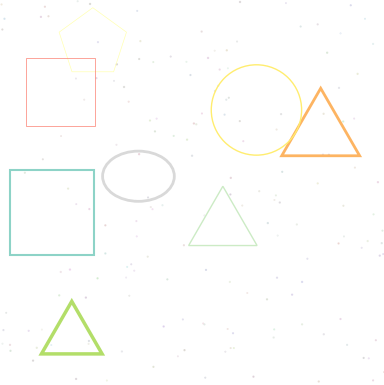[{"shape": "square", "thickness": 1.5, "radius": 0.55, "center": [0.135, 0.448]}, {"shape": "pentagon", "thickness": 0.5, "radius": 0.46, "center": [0.241, 0.888]}, {"shape": "square", "thickness": 0.5, "radius": 0.44, "center": [0.157, 0.761]}, {"shape": "triangle", "thickness": 2, "radius": 0.58, "center": [0.833, 0.654]}, {"shape": "triangle", "thickness": 2.5, "radius": 0.45, "center": [0.186, 0.126]}, {"shape": "oval", "thickness": 2, "radius": 0.47, "center": [0.36, 0.542]}, {"shape": "triangle", "thickness": 1, "radius": 0.51, "center": [0.579, 0.414]}, {"shape": "circle", "thickness": 1, "radius": 0.59, "center": [0.666, 0.714]}]